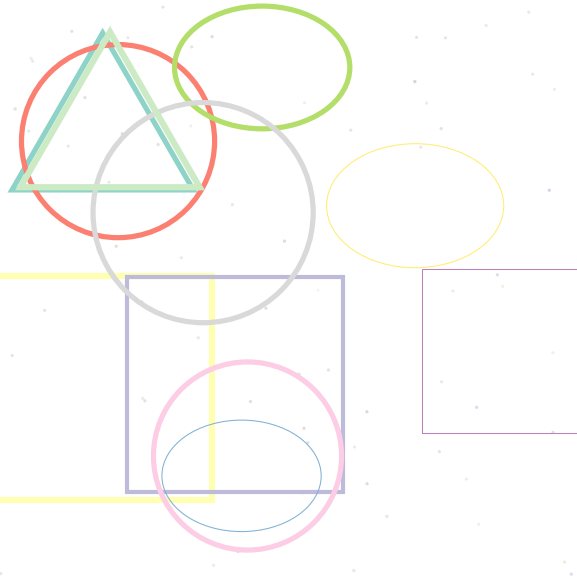[{"shape": "triangle", "thickness": 2.5, "radius": 0.91, "center": [0.178, 0.761]}, {"shape": "square", "thickness": 3, "radius": 0.97, "center": [0.173, 0.327]}, {"shape": "square", "thickness": 2, "radius": 0.93, "center": [0.407, 0.334]}, {"shape": "circle", "thickness": 2.5, "radius": 0.84, "center": [0.204, 0.755]}, {"shape": "oval", "thickness": 0.5, "radius": 0.69, "center": [0.418, 0.175]}, {"shape": "oval", "thickness": 2.5, "radius": 0.76, "center": [0.454, 0.882]}, {"shape": "circle", "thickness": 2.5, "radius": 0.81, "center": [0.429, 0.21]}, {"shape": "circle", "thickness": 2.5, "radius": 0.95, "center": [0.352, 0.631]}, {"shape": "square", "thickness": 0.5, "radius": 0.71, "center": [0.873, 0.391]}, {"shape": "triangle", "thickness": 3, "radius": 0.9, "center": [0.191, 0.764]}, {"shape": "oval", "thickness": 0.5, "radius": 0.77, "center": [0.719, 0.643]}]